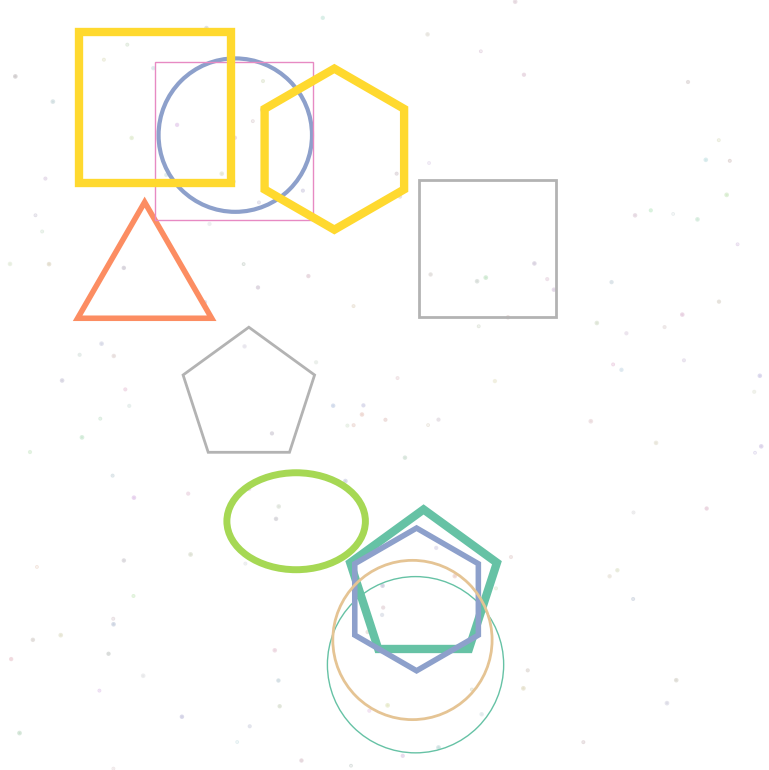[{"shape": "circle", "thickness": 0.5, "radius": 0.57, "center": [0.54, 0.137]}, {"shape": "pentagon", "thickness": 3, "radius": 0.5, "center": [0.55, 0.238]}, {"shape": "triangle", "thickness": 2, "radius": 0.5, "center": [0.188, 0.637]}, {"shape": "circle", "thickness": 1.5, "radius": 0.5, "center": [0.306, 0.825]}, {"shape": "hexagon", "thickness": 2, "radius": 0.46, "center": [0.541, 0.222]}, {"shape": "square", "thickness": 0.5, "radius": 0.51, "center": [0.304, 0.817]}, {"shape": "oval", "thickness": 2.5, "radius": 0.45, "center": [0.385, 0.323]}, {"shape": "square", "thickness": 3, "radius": 0.49, "center": [0.201, 0.861]}, {"shape": "hexagon", "thickness": 3, "radius": 0.52, "center": [0.434, 0.806]}, {"shape": "circle", "thickness": 1, "radius": 0.52, "center": [0.536, 0.169]}, {"shape": "square", "thickness": 1, "radius": 0.44, "center": [0.633, 0.677]}, {"shape": "pentagon", "thickness": 1, "radius": 0.45, "center": [0.323, 0.485]}]